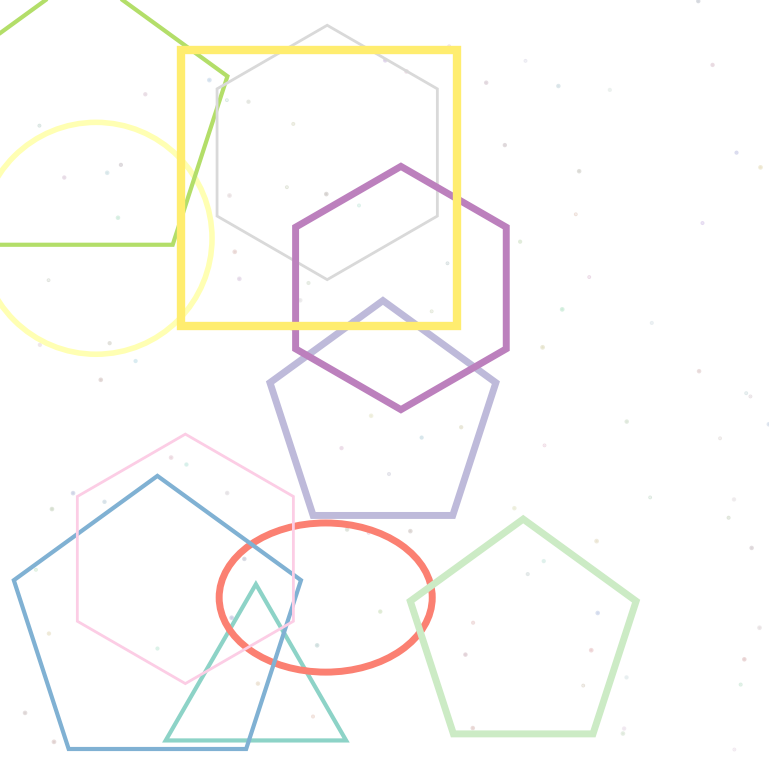[{"shape": "triangle", "thickness": 1.5, "radius": 0.68, "center": [0.332, 0.106]}, {"shape": "circle", "thickness": 2, "radius": 0.75, "center": [0.125, 0.691]}, {"shape": "pentagon", "thickness": 2.5, "radius": 0.77, "center": [0.497, 0.455]}, {"shape": "oval", "thickness": 2.5, "radius": 0.69, "center": [0.423, 0.224]}, {"shape": "pentagon", "thickness": 1.5, "radius": 0.98, "center": [0.204, 0.186]}, {"shape": "pentagon", "thickness": 1.5, "radius": 0.98, "center": [0.109, 0.84]}, {"shape": "hexagon", "thickness": 1, "radius": 0.81, "center": [0.241, 0.274]}, {"shape": "hexagon", "thickness": 1, "radius": 0.83, "center": [0.425, 0.802]}, {"shape": "hexagon", "thickness": 2.5, "radius": 0.79, "center": [0.521, 0.626]}, {"shape": "pentagon", "thickness": 2.5, "radius": 0.77, "center": [0.679, 0.172]}, {"shape": "square", "thickness": 3, "radius": 0.9, "center": [0.414, 0.756]}]